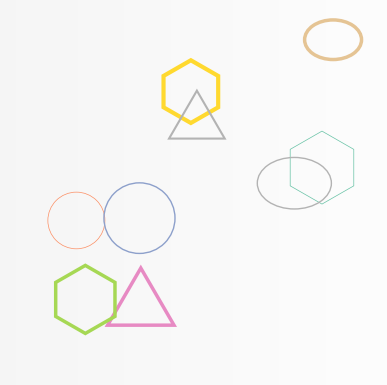[{"shape": "hexagon", "thickness": 0.5, "radius": 0.47, "center": [0.831, 0.565]}, {"shape": "circle", "thickness": 0.5, "radius": 0.37, "center": [0.197, 0.427]}, {"shape": "circle", "thickness": 1, "radius": 0.46, "center": [0.36, 0.433]}, {"shape": "triangle", "thickness": 2.5, "radius": 0.49, "center": [0.363, 0.205]}, {"shape": "hexagon", "thickness": 2.5, "radius": 0.44, "center": [0.22, 0.222]}, {"shape": "hexagon", "thickness": 3, "radius": 0.41, "center": [0.493, 0.762]}, {"shape": "oval", "thickness": 2.5, "radius": 0.37, "center": [0.86, 0.897]}, {"shape": "oval", "thickness": 1, "radius": 0.48, "center": [0.76, 0.524]}, {"shape": "triangle", "thickness": 1.5, "radius": 0.41, "center": [0.508, 0.682]}]